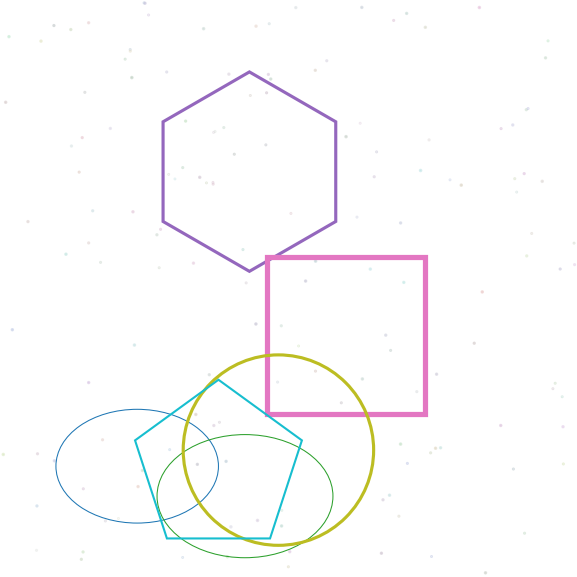[{"shape": "oval", "thickness": 0.5, "radius": 0.7, "center": [0.238, 0.192]}, {"shape": "oval", "thickness": 0.5, "radius": 0.76, "center": [0.424, 0.14]}, {"shape": "hexagon", "thickness": 1.5, "radius": 0.86, "center": [0.432, 0.702]}, {"shape": "square", "thickness": 2.5, "radius": 0.68, "center": [0.599, 0.418]}, {"shape": "circle", "thickness": 1.5, "radius": 0.82, "center": [0.482, 0.22]}, {"shape": "pentagon", "thickness": 1, "radius": 0.76, "center": [0.378, 0.19]}]